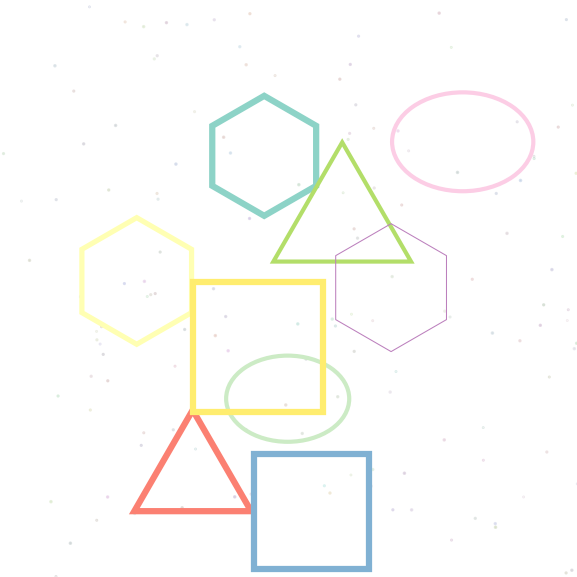[{"shape": "hexagon", "thickness": 3, "radius": 0.52, "center": [0.458, 0.729]}, {"shape": "hexagon", "thickness": 2.5, "radius": 0.55, "center": [0.237, 0.513]}, {"shape": "triangle", "thickness": 3, "radius": 0.58, "center": [0.334, 0.172]}, {"shape": "square", "thickness": 3, "radius": 0.5, "center": [0.539, 0.114]}, {"shape": "triangle", "thickness": 2, "radius": 0.69, "center": [0.593, 0.615]}, {"shape": "oval", "thickness": 2, "radius": 0.61, "center": [0.801, 0.754]}, {"shape": "hexagon", "thickness": 0.5, "radius": 0.55, "center": [0.677, 0.501]}, {"shape": "oval", "thickness": 2, "radius": 0.53, "center": [0.498, 0.309]}, {"shape": "square", "thickness": 3, "radius": 0.56, "center": [0.446, 0.398]}]